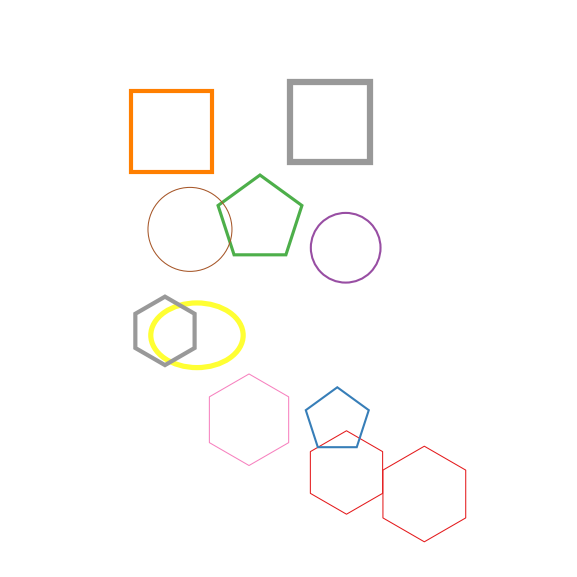[{"shape": "hexagon", "thickness": 0.5, "radius": 0.36, "center": [0.6, 0.181]}, {"shape": "hexagon", "thickness": 0.5, "radius": 0.41, "center": [0.735, 0.144]}, {"shape": "pentagon", "thickness": 1, "radius": 0.29, "center": [0.584, 0.271]}, {"shape": "pentagon", "thickness": 1.5, "radius": 0.38, "center": [0.45, 0.62]}, {"shape": "circle", "thickness": 1, "radius": 0.3, "center": [0.599, 0.57]}, {"shape": "square", "thickness": 2, "radius": 0.35, "center": [0.297, 0.771]}, {"shape": "oval", "thickness": 2.5, "radius": 0.4, "center": [0.341, 0.419]}, {"shape": "circle", "thickness": 0.5, "radius": 0.36, "center": [0.329, 0.602]}, {"shape": "hexagon", "thickness": 0.5, "radius": 0.4, "center": [0.431, 0.272]}, {"shape": "square", "thickness": 3, "radius": 0.35, "center": [0.571, 0.788]}, {"shape": "hexagon", "thickness": 2, "radius": 0.3, "center": [0.286, 0.426]}]